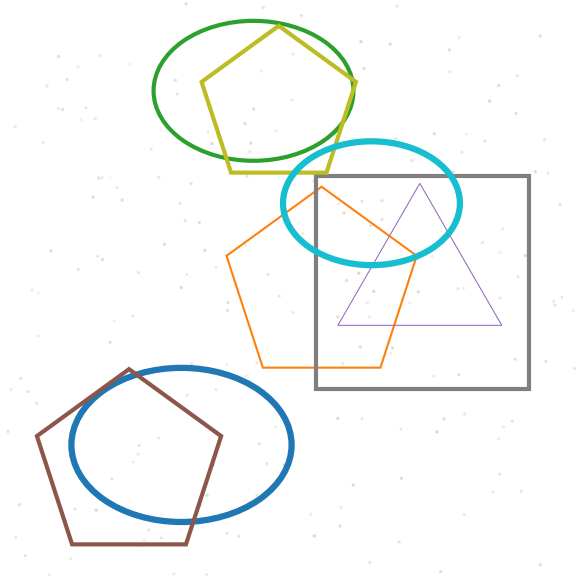[{"shape": "oval", "thickness": 3, "radius": 0.95, "center": [0.314, 0.229]}, {"shape": "pentagon", "thickness": 1, "radius": 0.87, "center": [0.557, 0.503]}, {"shape": "oval", "thickness": 2, "radius": 0.87, "center": [0.439, 0.842]}, {"shape": "triangle", "thickness": 0.5, "radius": 0.82, "center": [0.727, 0.518]}, {"shape": "pentagon", "thickness": 2, "radius": 0.84, "center": [0.223, 0.192]}, {"shape": "square", "thickness": 2, "radius": 0.92, "center": [0.731, 0.509]}, {"shape": "pentagon", "thickness": 2, "radius": 0.7, "center": [0.483, 0.814]}, {"shape": "oval", "thickness": 3, "radius": 0.77, "center": [0.643, 0.647]}]